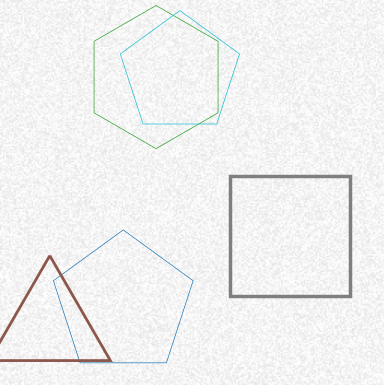[{"shape": "pentagon", "thickness": 0.5, "radius": 0.95, "center": [0.32, 0.212]}, {"shape": "hexagon", "thickness": 0.5, "radius": 0.93, "center": [0.405, 0.8]}, {"shape": "triangle", "thickness": 2, "radius": 0.91, "center": [0.129, 0.154]}, {"shape": "square", "thickness": 2.5, "radius": 0.78, "center": [0.753, 0.387]}, {"shape": "pentagon", "thickness": 0.5, "radius": 0.81, "center": [0.467, 0.81]}]